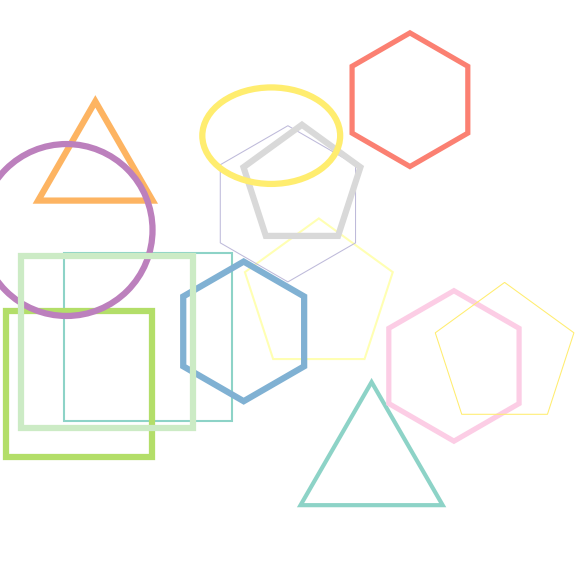[{"shape": "triangle", "thickness": 2, "radius": 0.71, "center": [0.643, 0.195]}, {"shape": "square", "thickness": 1, "radius": 0.73, "center": [0.256, 0.416]}, {"shape": "pentagon", "thickness": 1, "radius": 0.67, "center": [0.552, 0.486]}, {"shape": "hexagon", "thickness": 0.5, "radius": 0.68, "center": [0.499, 0.646]}, {"shape": "hexagon", "thickness": 2.5, "radius": 0.58, "center": [0.71, 0.826]}, {"shape": "hexagon", "thickness": 3, "radius": 0.6, "center": [0.422, 0.425]}, {"shape": "triangle", "thickness": 3, "radius": 0.57, "center": [0.165, 0.709]}, {"shape": "square", "thickness": 3, "radius": 0.63, "center": [0.136, 0.334]}, {"shape": "hexagon", "thickness": 2.5, "radius": 0.65, "center": [0.786, 0.365]}, {"shape": "pentagon", "thickness": 3, "radius": 0.53, "center": [0.523, 0.677]}, {"shape": "circle", "thickness": 3, "radius": 0.74, "center": [0.115, 0.601]}, {"shape": "square", "thickness": 3, "radius": 0.74, "center": [0.185, 0.407]}, {"shape": "pentagon", "thickness": 0.5, "radius": 0.63, "center": [0.874, 0.384]}, {"shape": "oval", "thickness": 3, "radius": 0.6, "center": [0.47, 0.764]}]